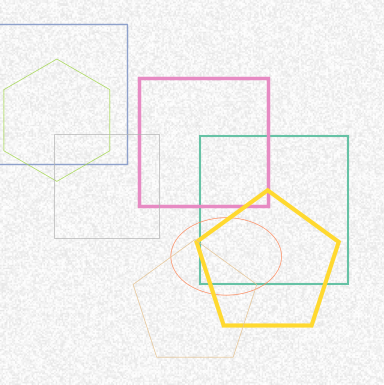[{"shape": "square", "thickness": 1.5, "radius": 0.96, "center": [0.712, 0.455]}, {"shape": "oval", "thickness": 0.5, "radius": 0.72, "center": [0.588, 0.334]}, {"shape": "square", "thickness": 1, "radius": 0.91, "center": [0.149, 0.755]}, {"shape": "square", "thickness": 2.5, "radius": 0.83, "center": [0.529, 0.631]}, {"shape": "hexagon", "thickness": 0.5, "radius": 0.79, "center": [0.148, 0.688]}, {"shape": "pentagon", "thickness": 3, "radius": 0.97, "center": [0.695, 0.312]}, {"shape": "pentagon", "thickness": 0.5, "radius": 0.84, "center": [0.506, 0.209]}, {"shape": "square", "thickness": 0.5, "radius": 0.68, "center": [0.276, 0.517]}]